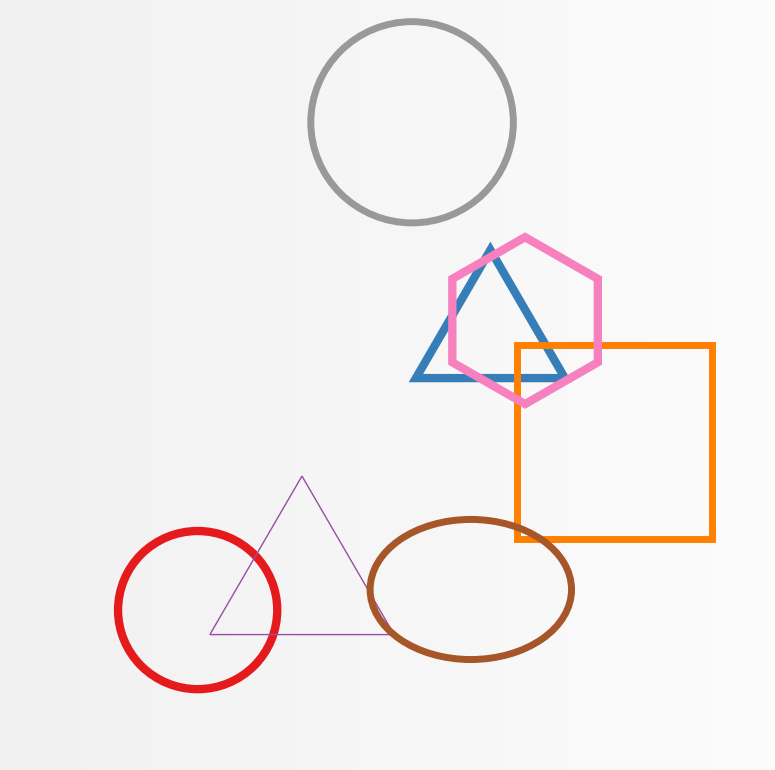[{"shape": "circle", "thickness": 3, "radius": 0.51, "center": [0.255, 0.208]}, {"shape": "triangle", "thickness": 3, "radius": 0.55, "center": [0.633, 0.564]}, {"shape": "triangle", "thickness": 0.5, "radius": 0.69, "center": [0.39, 0.244]}, {"shape": "square", "thickness": 2.5, "radius": 0.63, "center": [0.793, 0.426]}, {"shape": "oval", "thickness": 2.5, "radius": 0.65, "center": [0.608, 0.234]}, {"shape": "hexagon", "thickness": 3, "radius": 0.54, "center": [0.678, 0.584]}, {"shape": "circle", "thickness": 2.5, "radius": 0.65, "center": [0.532, 0.841]}]